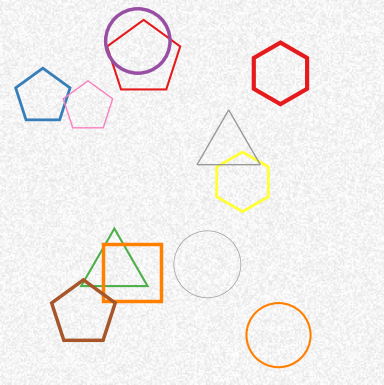[{"shape": "hexagon", "thickness": 3, "radius": 0.4, "center": [0.728, 0.809]}, {"shape": "pentagon", "thickness": 1.5, "radius": 0.5, "center": [0.373, 0.848]}, {"shape": "pentagon", "thickness": 2, "radius": 0.37, "center": [0.111, 0.749]}, {"shape": "triangle", "thickness": 1.5, "radius": 0.5, "center": [0.297, 0.307]}, {"shape": "circle", "thickness": 2.5, "radius": 0.42, "center": [0.358, 0.894]}, {"shape": "square", "thickness": 2.5, "radius": 0.37, "center": [0.342, 0.292]}, {"shape": "circle", "thickness": 1.5, "radius": 0.42, "center": [0.723, 0.13]}, {"shape": "hexagon", "thickness": 2, "radius": 0.39, "center": [0.63, 0.528]}, {"shape": "pentagon", "thickness": 2.5, "radius": 0.43, "center": [0.217, 0.186]}, {"shape": "pentagon", "thickness": 1, "radius": 0.34, "center": [0.229, 0.723]}, {"shape": "triangle", "thickness": 1, "radius": 0.47, "center": [0.594, 0.62]}, {"shape": "circle", "thickness": 0.5, "radius": 0.43, "center": [0.539, 0.313]}]